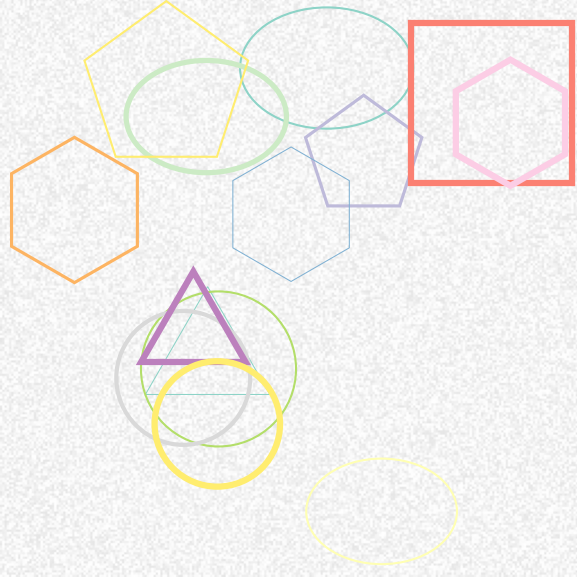[{"shape": "oval", "thickness": 1, "radius": 0.75, "center": [0.566, 0.881]}, {"shape": "triangle", "thickness": 0.5, "radius": 0.62, "center": [0.36, 0.378]}, {"shape": "oval", "thickness": 1, "radius": 0.65, "center": [0.661, 0.114]}, {"shape": "pentagon", "thickness": 1.5, "radius": 0.53, "center": [0.63, 0.728]}, {"shape": "square", "thickness": 3, "radius": 0.69, "center": [0.851, 0.821]}, {"shape": "hexagon", "thickness": 0.5, "radius": 0.58, "center": [0.504, 0.628]}, {"shape": "hexagon", "thickness": 1.5, "radius": 0.63, "center": [0.129, 0.636]}, {"shape": "circle", "thickness": 1, "radius": 0.67, "center": [0.378, 0.36]}, {"shape": "hexagon", "thickness": 3, "radius": 0.55, "center": [0.884, 0.787]}, {"shape": "circle", "thickness": 2, "radius": 0.58, "center": [0.317, 0.345]}, {"shape": "triangle", "thickness": 3, "radius": 0.52, "center": [0.335, 0.424]}, {"shape": "oval", "thickness": 2.5, "radius": 0.69, "center": [0.357, 0.797]}, {"shape": "circle", "thickness": 3, "radius": 0.54, "center": [0.376, 0.265]}, {"shape": "pentagon", "thickness": 1, "radius": 0.75, "center": [0.288, 0.848]}]